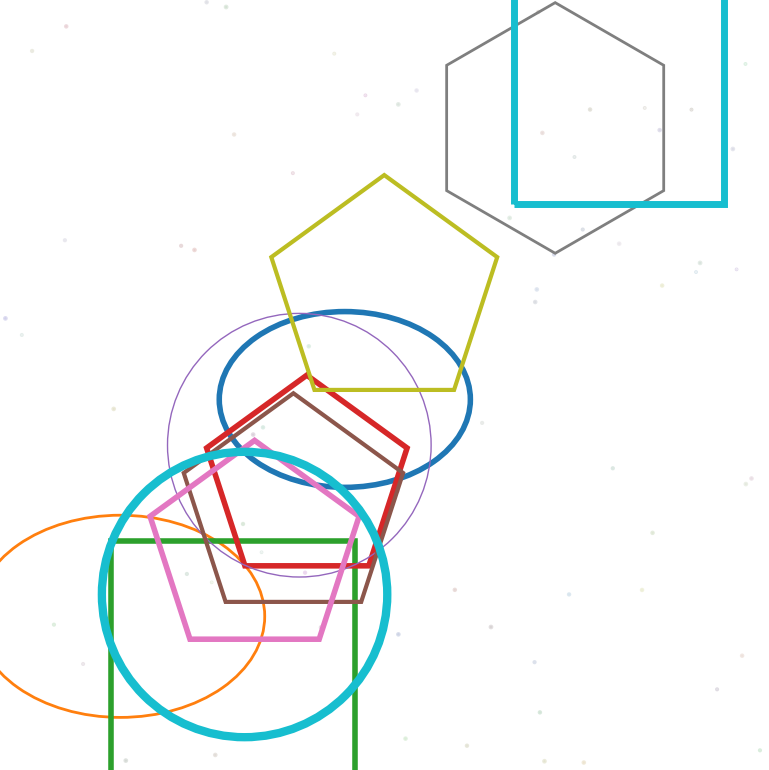[{"shape": "oval", "thickness": 2, "radius": 0.82, "center": [0.448, 0.481]}, {"shape": "oval", "thickness": 1, "radius": 0.94, "center": [0.156, 0.2]}, {"shape": "square", "thickness": 2, "radius": 0.79, "center": [0.303, 0.138]}, {"shape": "pentagon", "thickness": 2, "radius": 0.68, "center": [0.399, 0.376]}, {"shape": "circle", "thickness": 0.5, "radius": 0.86, "center": [0.389, 0.422]}, {"shape": "pentagon", "thickness": 1.5, "radius": 0.75, "center": [0.381, 0.339]}, {"shape": "pentagon", "thickness": 2, "radius": 0.71, "center": [0.331, 0.285]}, {"shape": "hexagon", "thickness": 1, "radius": 0.81, "center": [0.721, 0.834]}, {"shape": "pentagon", "thickness": 1.5, "radius": 0.77, "center": [0.499, 0.618]}, {"shape": "square", "thickness": 2.5, "radius": 0.68, "center": [0.804, 0.872]}, {"shape": "circle", "thickness": 3, "radius": 0.93, "center": [0.318, 0.228]}]